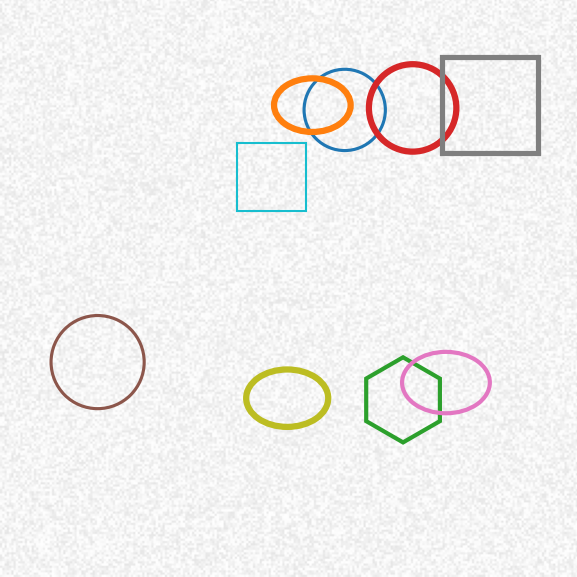[{"shape": "circle", "thickness": 1.5, "radius": 0.35, "center": [0.597, 0.809]}, {"shape": "oval", "thickness": 3, "radius": 0.33, "center": [0.541, 0.817]}, {"shape": "hexagon", "thickness": 2, "radius": 0.37, "center": [0.698, 0.307]}, {"shape": "circle", "thickness": 3, "radius": 0.38, "center": [0.715, 0.812]}, {"shape": "circle", "thickness": 1.5, "radius": 0.4, "center": [0.169, 0.372]}, {"shape": "oval", "thickness": 2, "radius": 0.38, "center": [0.772, 0.337]}, {"shape": "square", "thickness": 2.5, "radius": 0.41, "center": [0.848, 0.817]}, {"shape": "oval", "thickness": 3, "radius": 0.36, "center": [0.497, 0.31]}, {"shape": "square", "thickness": 1, "radius": 0.3, "center": [0.47, 0.693]}]